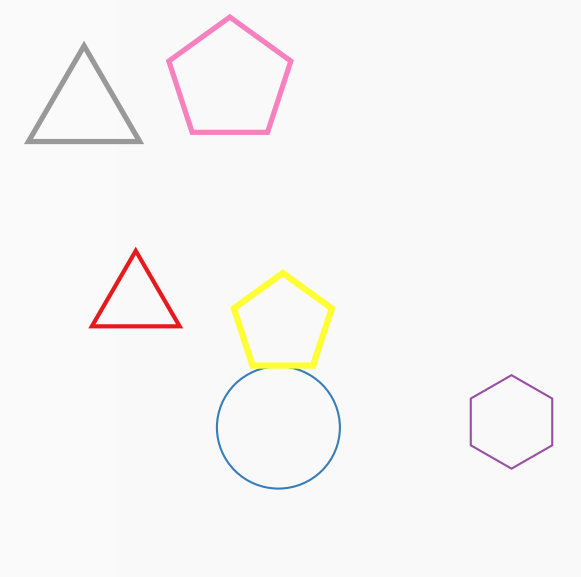[{"shape": "triangle", "thickness": 2, "radius": 0.44, "center": [0.234, 0.478]}, {"shape": "circle", "thickness": 1, "radius": 0.53, "center": [0.479, 0.259]}, {"shape": "hexagon", "thickness": 1, "radius": 0.4, "center": [0.88, 0.269]}, {"shape": "pentagon", "thickness": 3, "radius": 0.44, "center": [0.487, 0.438]}, {"shape": "pentagon", "thickness": 2.5, "radius": 0.55, "center": [0.395, 0.859]}, {"shape": "triangle", "thickness": 2.5, "radius": 0.55, "center": [0.145, 0.809]}]